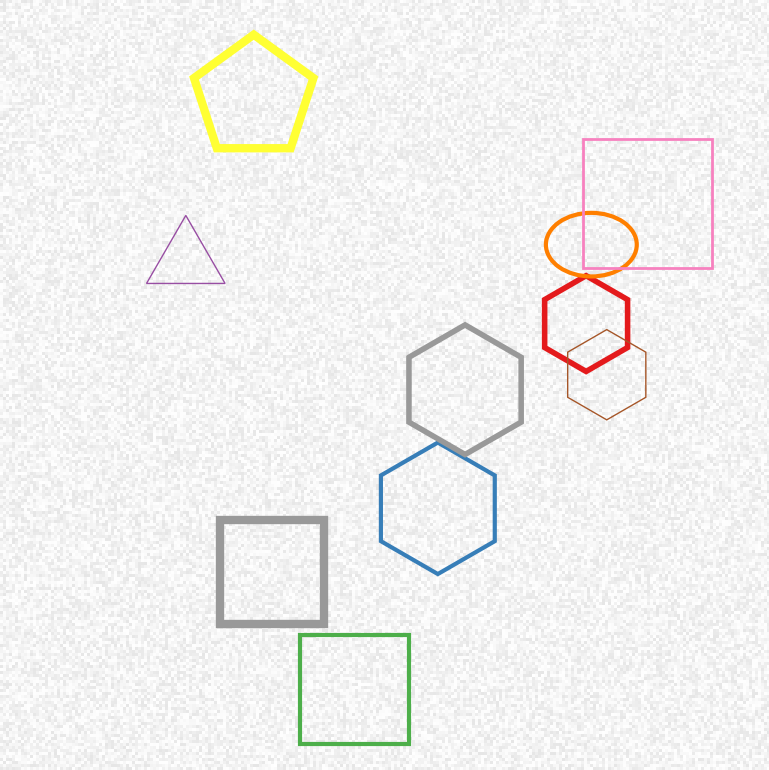[{"shape": "hexagon", "thickness": 2, "radius": 0.31, "center": [0.761, 0.58]}, {"shape": "hexagon", "thickness": 1.5, "radius": 0.43, "center": [0.569, 0.34]}, {"shape": "square", "thickness": 1.5, "radius": 0.36, "center": [0.46, 0.105]}, {"shape": "triangle", "thickness": 0.5, "radius": 0.29, "center": [0.241, 0.661]}, {"shape": "oval", "thickness": 1.5, "radius": 0.3, "center": [0.768, 0.682]}, {"shape": "pentagon", "thickness": 3, "radius": 0.41, "center": [0.33, 0.873]}, {"shape": "hexagon", "thickness": 0.5, "radius": 0.29, "center": [0.788, 0.513]}, {"shape": "square", "thickness": 1, "radius": 0.42, "center": [0.841, 0.736]}, {"shape": "hexagon", "thickness": 2, "radius": 0.42, "center": [0.604, 0.494]}, {"shape": "square", "thickness": 3, "radius": 0.34, "center": [0.353, 0.257]}]